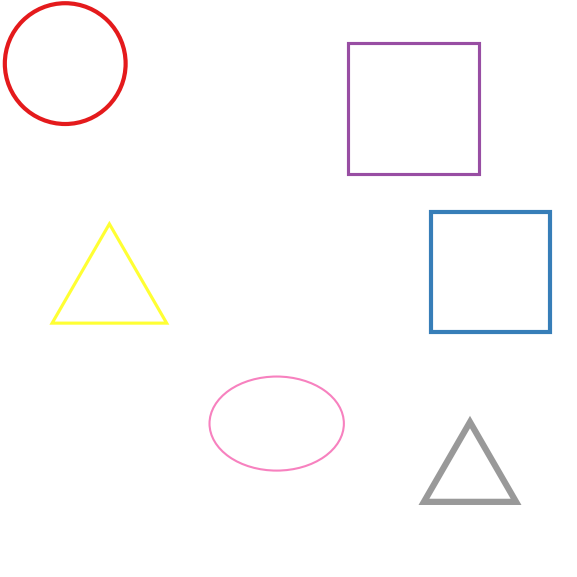[{"shape": "circle", "thickness": 2, "radius": 0.52, "center": [0.113, 0.889]}, {"shape": "square", "thickness": 2, "radius": 0.52, "center": [0.849, 0.529]}, {"shape": "square", "thickness": 1.5, "radius": 0.57, "center": [0.716, 0.811]}, {"shape": "triangle", "thickness": 1.5, "radius": 0.57, "center": [0.189, 0.497]}, {"shape": "oval", "thickness": 1, "radius": 0.58, "center": [0.479, 0.266]}, {"shape": "triangle", "thickness": 3, "radius": 0.46, "center": [0.814, 0.176]}]